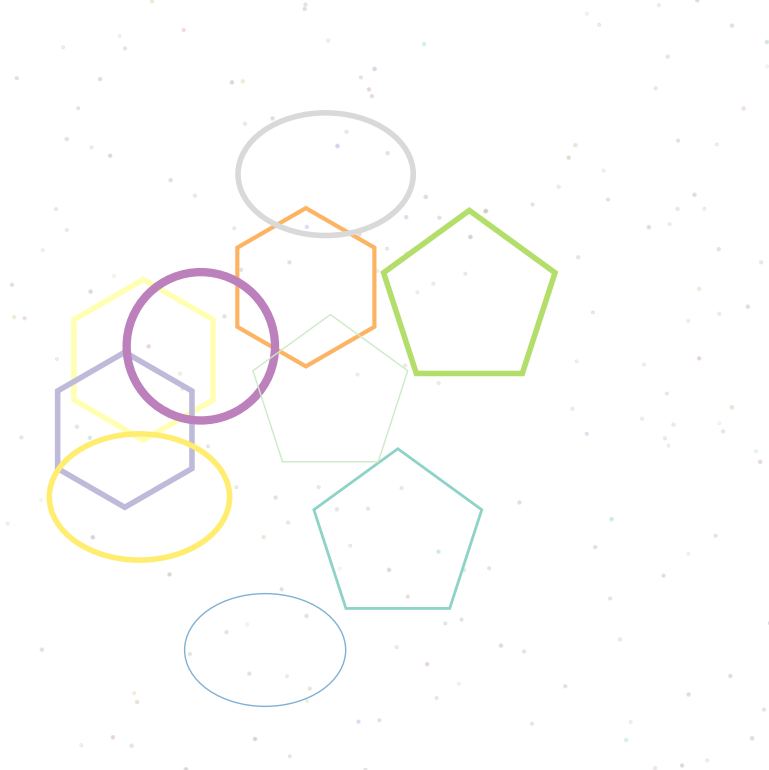[{"shape": "pentagon", "thickness": 1, "radius": 0.57, "center": [0.517, 0.303]}, {"shape": "hexagon", "thickness": 2, "radius": 0.52, "center": [0.186, 0.533]}, {"shape": "hexagon", "thickness": 2, "radius": 0.5, "center": [0.162, 0.442]}, {"shape": "oval", "thickness": 0.5, "radius": 0.52, "center": [0.344, 0.156]}, {"shape": "hexagon", "thickness": 1.5, "radius": 0.51, "center": [0.397, 0.627]}, {"shape": "pentagon", "thickness": 2, "radius": 0.59, "center": [0.609, 0.61]}, {"shape": "oval", "thickness": 2, "radius": 0.57, "center": [0.423, 0.774]}, {"shape": "circle", "thickness": 3, "radius": 0.48, "center": [0.261, 0.55]}, {"shape": "pentagon", "thickness": 0.5, "radius": 0.53, "center": [0.429, 0.486]}, {"shape": "oval", "thickness": 2, "radius": 0.59, "center": [0.181, 0.355]}]